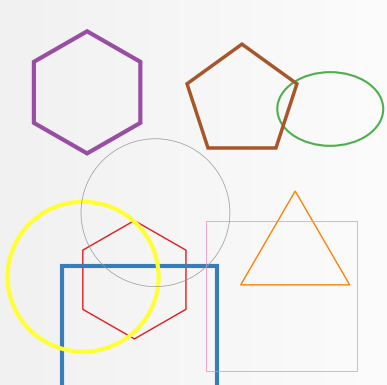[{"shape": "hexagon", "thickness": 1, "radius": 0.77, "center": [0.347, 0.273]}, {"shape": "square", "thickness": 3, "radius": 1.0, "center": [0.361, 0.11]}, {"shape": "oval", "thickness": 1.5, "radius": 0.68, "center": [0.852, 0.717]}, {"shape": "hexagon", "thickness": 3, "radius": 0.79, "center": [0.225, 0.76]}, {"shape": "triangle", "thickness": 1, "radius": 0.81, "center": [0.762, 0.341]}, {"shape": "circle", "thickness": 3, "radius": 0.97, "center": [0.214, 0.281]}, {"shape": "pentagon", "thickness": 2.5, "radius": 0.75, "center": [0.624, 0.736]}, {"shape": "square", "thickness": 0.5, "radius": 0.98, "center": [0.727, 0.231]}, {"shape": "circle", "thickness": 0.5, "radius": 0.96, "center": [0.401, 0.448]}]